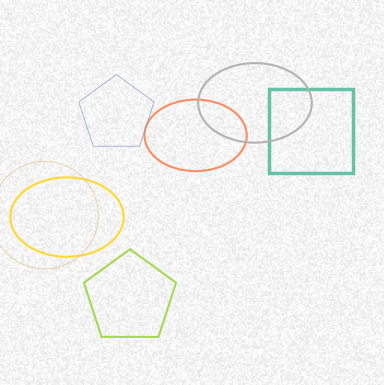[{"shape": "square", "thickness": 2.5, "radius": 0.54, "center": [0.807, 0.66]}, {"shape": "oval", "thickness": 1.5, "radius": 0.66, "center": [0.508, 0.648]}, {"shape": "pentagon", "thickness": 0.5, "radius": 0.51, "center": [0.302, 0.704]}, {"shape": "pentagon", "thickness": 1.5, "radius": 0.63, "center": [0.338, 0.227]}, {"shape": "oval", "thickness": 1.5, "radius": 0.74, "center": [0.174, 0.436]}, {"shape": "circle", "thickness": 0.5, "radius": 0.7, "center": [0.116, 0.441]}, {"shape": "oval", "thickness": 1.5, "radius": 0.74, "center": [0.662, 0.733]}]